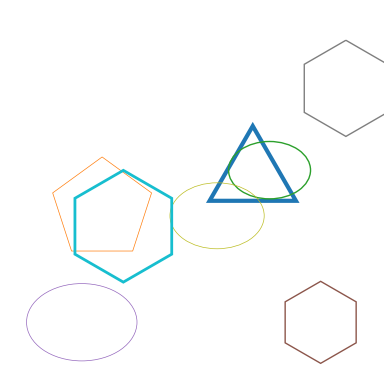[{"shape": "triangle", "thickness": 3, "radius": 0.65, "center": [0.656, 0.543]}, {"shape": "pentagon", "thickness": 0.5, "radius": 0.68, "center": [0.265, 0.457]}, {"shape": "oval", "thickness": 1, "radius": 0.53, "center": [0.7, 0.558]}, {"shape": "oval", "thickness": 0.5, "radius": 0.72, "center": [0.212, 0.163]}, {"shape": "hexagon", "thickness": 1, "radius": 0.53, "center": [0.833, 0.163]}, {"shape": "hexagon", "thickness": 1, "radius": 0.62, "center": [0.898, 0.771]}, {"shape": "oval", "thickness": 0.5, "radius": 0.61, "center": [0.564, 0.44]}, {"shape": "hexagon", "thickness": 2, "radius": 0.73, "center": [0.32, 0.412]}]